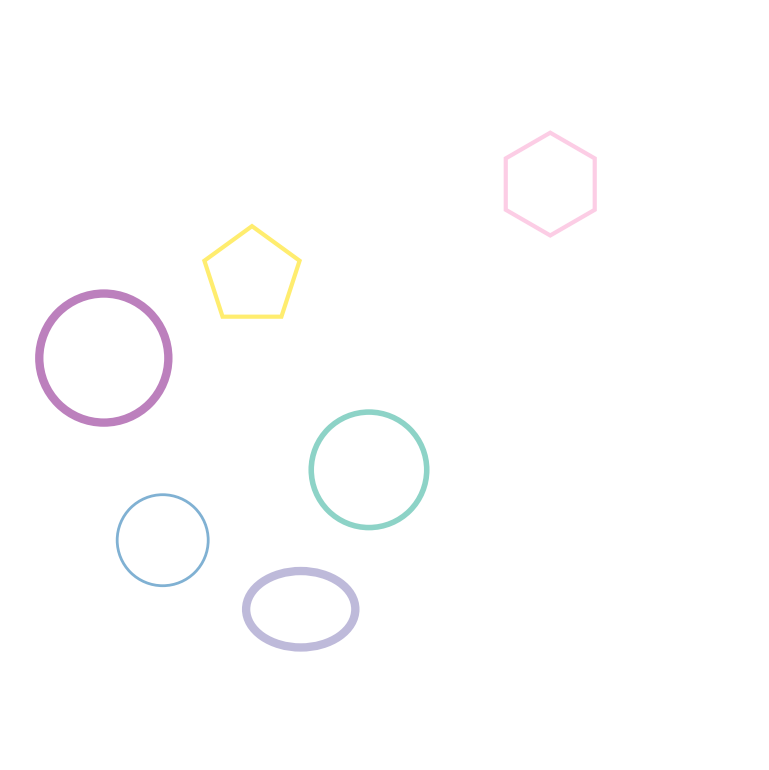[{"shape": "circle", "thickness": 2, "radius": 0.37, "center": [0.479, 0.39]}, {"shape": "oval", "thickness": 3, "radius": 0.35, "center": [0.391, 0.209]}, {"shape": "circle", "thickness": 1, "radius": 0.3, "center": [0.211, 0.298]}, {"shape": "hexagon", "thickness": 1.5, "radius": 0.33, "center": [0.715, 0.761]}, {"shape": "circle", "thickness": 3, "radius": 0.42, "center": [0.135, 0.535]}, {"shape": "pentagon", "thickness": 1.5, "radius": 0.32, "center": [0.327, 0.641]}]